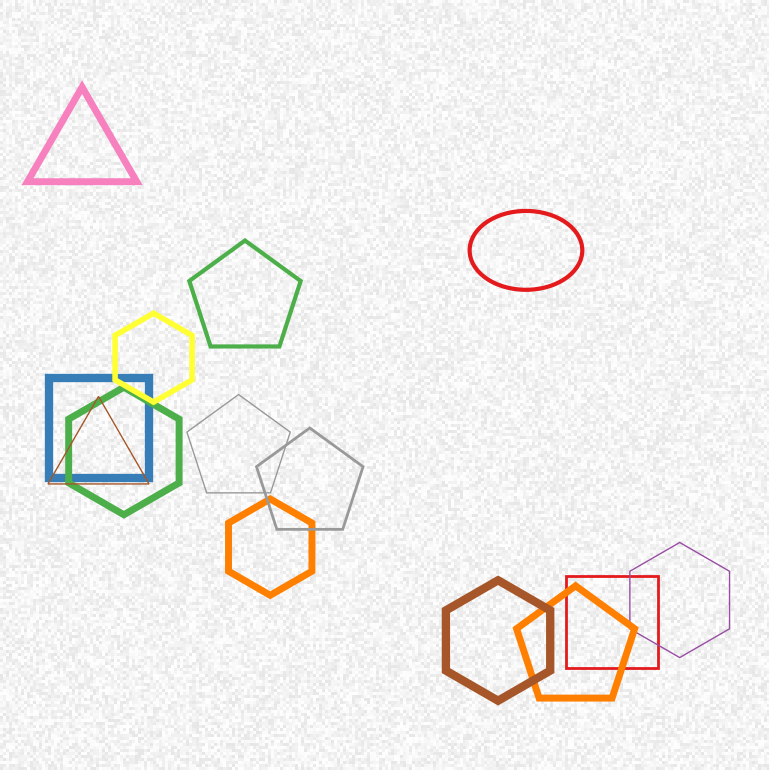[{"shape": "oval", "thickness": 1.5, "radius": 0.37, "center": [0.683, 0.675]}, {"shape": "square", "thickness": 1, "radius": 0.3, "center": [0.795, 0.192]}, {"shape": "square", "thickness": 3, "radius": 0.32, "center": [0.129, 0.445]}, {"shape": "hexagon", "thickness": 2.5, "radius": 0.41, "center": [0.161, 0.414]}, {"shape": "pentagon", "thickness": 1.5, "radius": 0.38, "center": [0.318, 0.612]}, {"shape": "hexagon", "thickness": 0.5, "radius": 0.37, "center": [0.883, 0.221]}, {"shape": "pentagon", "thickness": 2.5, "radius": 0.4, "center": [0.748, 0.159]}, {"shape": "hexagon", "thickness": 2.5, "radius": 0.31, "center": [0.351, 0.289]}, {"shape": "hexagon", "thickness": 2, "radius": 0.29, "center": [0.199, 0.536]}, {"shape": "triangle", "thickness": 0.5, "radius": 0.38, "center": [0.128, 0.409]}, {"shape": "hexagon", "thickness": 3, "radius": 0.39, "center": [0.647, 0.168]}, {"shape": "triangle", "thickness": 2.5, "radius": 0.41, "center": [0.107, 0.805]}, {"shape": "pentagon", "thickness": 0.5, "radius": 0.35, "center": [0.31, 0.417]}, {"shape": "pentagon", "thickness": 1, "radius": 0.36, "center": [0.402, 0.371]}]